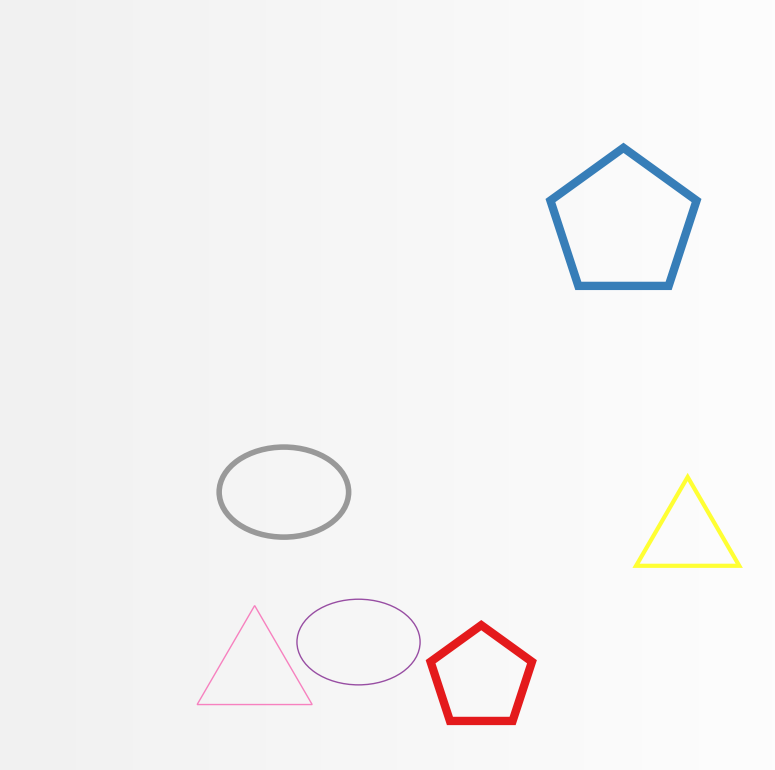[{"shape": "pentagon", "thickness": 3, "radius": 0.34, "center": [0.621, 0.119]}, {"shape": "pentagon", "thickness": 3, "radius": 0.5, "center": [0.805, 0.709]}, {"shape": "oval", "thickness": 0.5, "radius": 0.4, "center": [0.463, 0.166]}, {"shape": "triangle", "thickness": 1.5, "radius": 0.38, "center": [0.887, 0.304]}, {"shape": "triangle", "thickness": 0.5, "radius": 0.43, "center": [0.329, 0.128]}, {"shape": "oval", "thickness": 2, "radius": 0.42, "center": [0.366, 0.361]}]